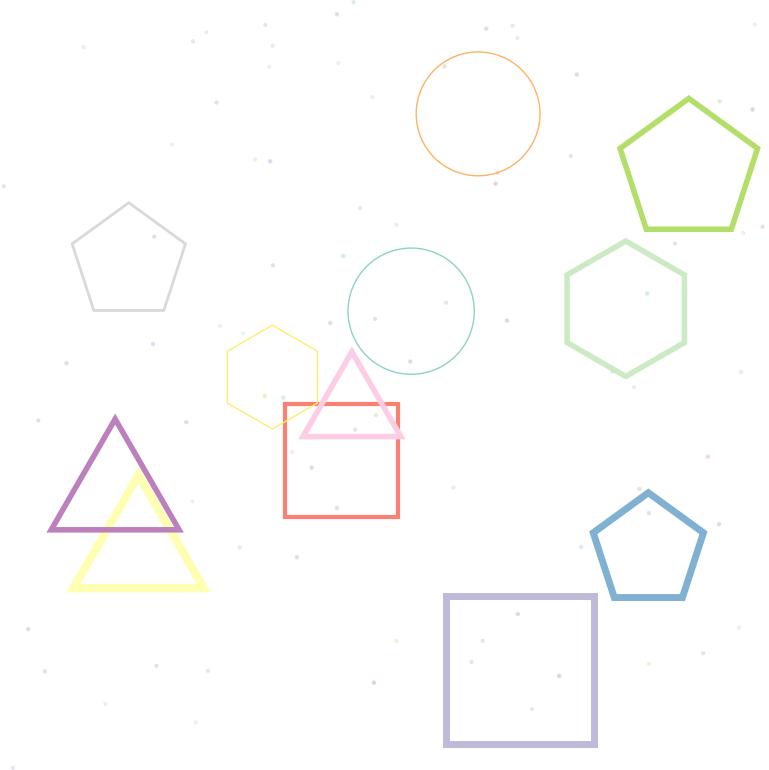[{"shape": "circle", "thickness": 0.5, "radius": 0.41, "center": [0.534, 0.596]}, {"shape": "triangle", "thickness": 3, "radius": 0.49, "center": [0.18, 0.285]}, {"shape": "square", "thickness": 2.5, "radius": 0.48, "center": [0.675, 0.13]}, {"shape": "square", "thickness": 1.5, "radius": 0.37, "center": [0.443, 0.402]}, {"shape": "pentagon", "thickness": 2.5, "radius": 0.38, "center": [0.842, 0.285]}, {"shape": "circle", "thickness": 0.5, "radius": 0.4, "center": [0.621, 0.852]}, {"shape": "pentagon", "thickness": 2, "radius": 0.47, "center": [0.895, 0.778]}, {"shape": "triangle", "thickness": 2, "radius": 0.37, "center": [0.457, 0.47]}, {"shape": "pentagon", "thickness": 1, "radius": 0.39, "center": [0.167, 0.659]}, {"shape": "triangle", "thickness": 2, "radius": 0.48, "center": [0.15, 0.36]}, {"shape": "hexagon", "thickness": 2, "radius": 0.44, "center": [0.813, 0.599]}, {"shape": "hexagon", "thickness": 0.5, "radius": 0.34, "center": [0.354, 0.51]}]